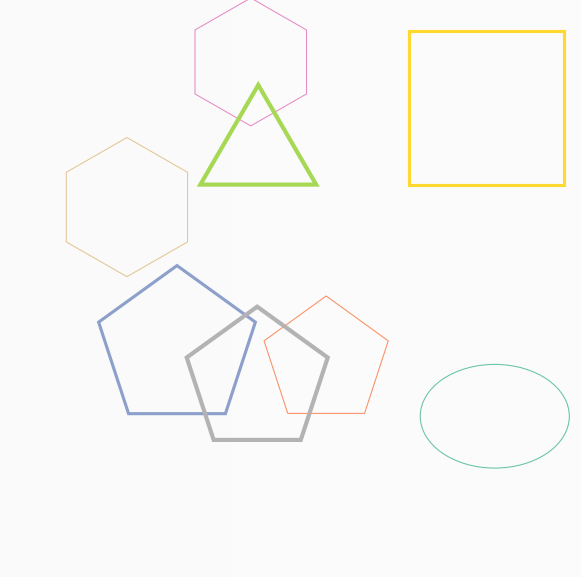[{"shape": "oval", "thickness": 0.5, "radius": 0.64, "center": [0.851, 0.278]}, {"shape": "pentagon", "thickness": 0.5, "radius": 0.56, "center": [0.561, 0.374]}, {"shape": "pentagon", "thickness": 1.5, "radius": 0.71, "center": [0.305, 0.398]}, {"shape": "hexagon", "thickness": 0.5, "radius": 0.55, "center": [0.431, 0.892]}, {"shape": "triangle", "thickness": 2, "radius": 0.58, "center": [0.444, 0.737]}, {"shape": "square", "thickness": 1.5, "radius": 0.67, "center": [0.837, 0.813]}, {"shape": "hexagon", "thickness": 0.5, "radius": 0.6, "center": [0.218, 0.641]}, {"shape": "pentagon", "thickness": 2, "radius": 0.64, "center": [0.443, 0.341]}]